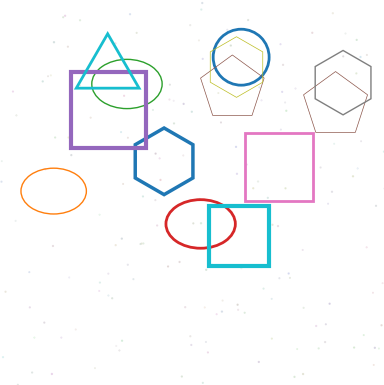[{"shape": "hexagon", "thickness": 2.5, "radius": 0.43, "center": [0.426, 0.581]}, {"shape": "circle", "thickness": 2, "radius": 0.36, "center": [0.626, 0.851]}, {"shape": "oval", "thickness": 1, "radius": 0.42, "center": [0.139, 0.504]}, {"shape": "oval", "thickness": 1, "radius": 0.46, "center": [0.33, 0.782]}, {"shape": "oval", "thickness": 2, "radius": 0.45, "center": [0.521, 0.418]}, {"shape": "square", "thickness": 3, "radius": 0.49, "center": [0.282, 0.714]}, {"shape": "pentagon", "thickness": 0.5, "radius": 0.43, "center": [0.604, 0.77]}, {"shape": "pentagon", "thickness": 0.5, "radius": 0.44, "center": [0.872, 0.727]}, {"shape": "square", "thickness": 2, "radius": 0.44, "center": [0.725, 0.566]}, {"shape": "hexagon", "thickness": 1, "radius": 0.42, "center": [0.891, 0.785]}, {"shape": "hexagon", "thickness": 0.5, "radius": 0.39, "center": [0.614, 0.826]}, {"shape": "triangle", "thickness": 2, "radius": 0.47, "center": [0.28, 0.818]}, {"shape": "square", "thickness": 3, "radius": 0.39, "center": [0.62, 0.387]}]